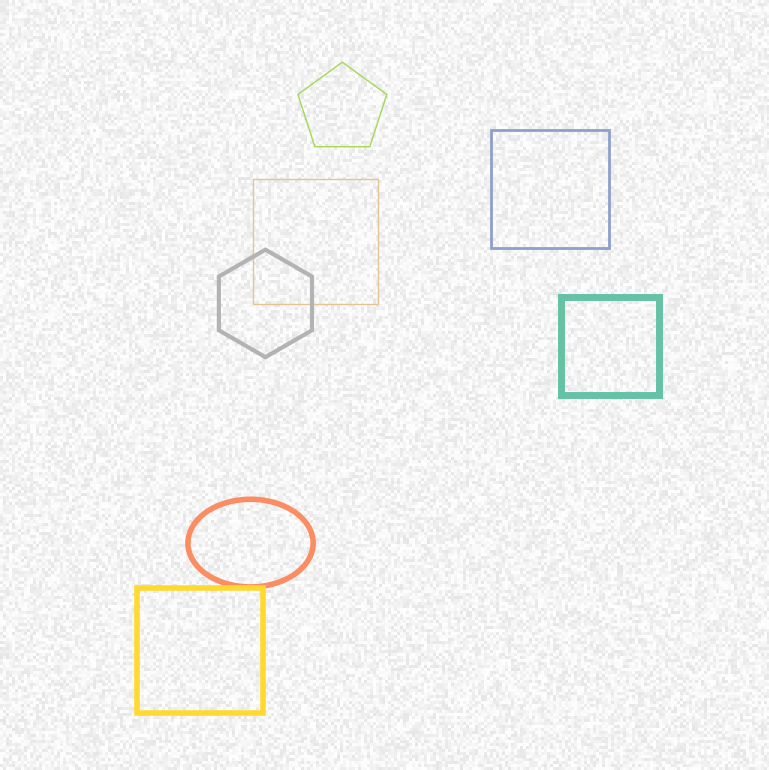[{"shape": "square", "thickness": 2.5, "radius": 0.32, "center": [0.792, 0.551]}, {"shape": "oval", "thickness": 2, "radius": 0.41, "center": [0.325, 0.295]}, {"shape": "square", "thickness": 1, "radius": 0.38, "center": [0.714, 0.755]}, {"shape": "pentagon", "thickness": 0.5, "radius": 0.3, "center": [0.445, 0.859]}, {"shape": "square", "thickness": 2, "radius": 0.41, "center": [0.26, 0.155]}, {"shape": "square", "thickness": 0.5, "radius": 0.4, "center": [0.409, 0.687]}, {"shape": "hexagon", "thickness": 1.5, "radius": 0.35, "center": [0.345, 0.606]}]